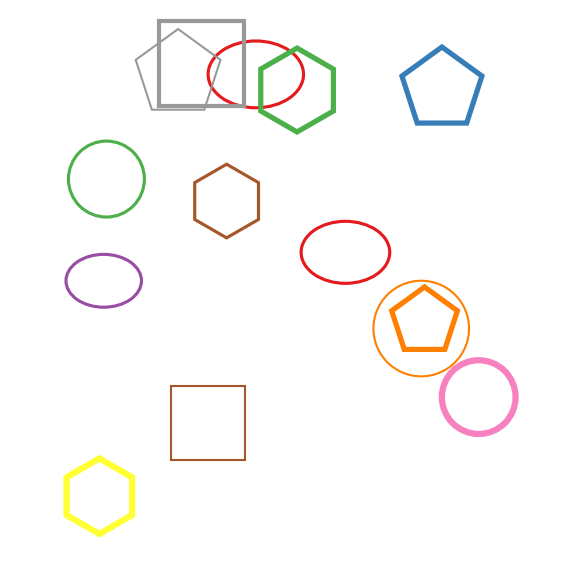[{"shape": "oval", "thickness": 1.5, "radius": 0.38, "center": [0.598, 0.562]}, {"shape": "oval", "thickness": 1.5, "radius": 0.41, "center": [0.443, 0.87]}, {"shape": "pentagon", "thickness": 2.5, "radius": 0.36, "center": [0.765, 0.845]}, {"shape": "circle", "thickness": 1.5, "radius": 0.33, "center": [0.184, 0.689]}, {"shape": "hexagon", "thickness": 2.5, "radius": 0.36, "center": [0.514, 0.843]}, {"shape": "oval", "thickness": 1.5, "radius": 0.33, "center": [0.18, 0.513]}, {"shape": "circle", "thickness": 1, "radius": 0.41, "center": [0.729, 0.43]}, {"shape": "pentagon", "thickness": 2.5, "radius": 0.3, "center": [0.735, 0.442]}, {"shape": "hexagon", "thickness": 3, "radius": 0.33, "center": [0.172, 0.14]}, {"shape": "square", "thickness": 1, "radius": 0.32, "center": [0.36, 0.267]}, {"shape": "hexagon", "thickness": 1.5, "radius": 0.32, "center": [0.392, 0.651]}, {"shape": "circle", "thickness": 3, "radius": 0.32, "center": [0.829, 0.312]}, {"shape": "square", "thickness": 2, "radius": 0.37, "center": [0.348, 0.889]}, {"shape": "pentagon", "thickness": 1, "radius": 0.39, "center": [0.308, 0.872]}]